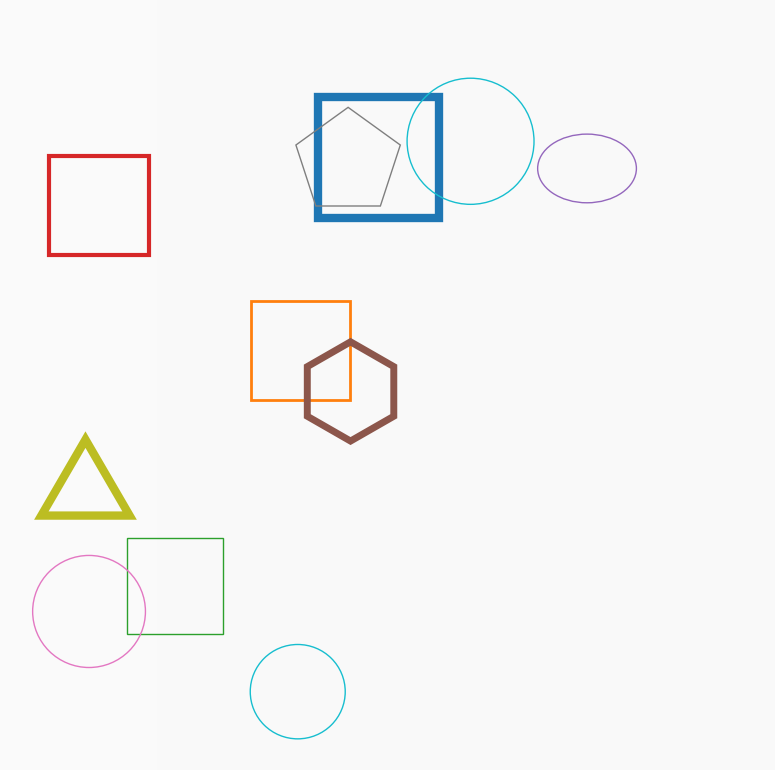[{"shape": "square", "thickness": 3, "radius": 0.39, "center": [0.488, 0.796]}, {"shape": "square", "thickness": 1, "radius": 0.32, "center": [0.388, 0.545]}, {"shape": "square", "thickness": 0.5, "radius": 0.31, "center": [0.226, 0.239]}, {"shape": "square", "thickness": 1.5, "radius": 0.32, "center": [0.128, 0.733]}, {"shape": "oval", "thickness": 0.5, "radius": 0.32, "center": [0.757, 0.781]}, {"shape": "hexagon", "thickness": 2.5, "radius": 0.32, "center": [0.452, 0.492]}, {"shape": "circle", "thickness": 0.5, "radius": 0.36, "center": [0.115, 0.206]}, {"shape": "pentagon", "thickness": 0.5, "radius": 0.35, "center": [0.449, 0.79]}, {"shape": "triangle", "thickness": 3, "radius": 0.33, "center": [0.11, 0.363]}, {"shape": "circle", "thickness": 0.5, "radius": 0.31, "center": [0.384, 0.102]}, {"shape": "circle", "thickness": 0.5, "radius": 0.41, "center": [0.607, 0.817]}]